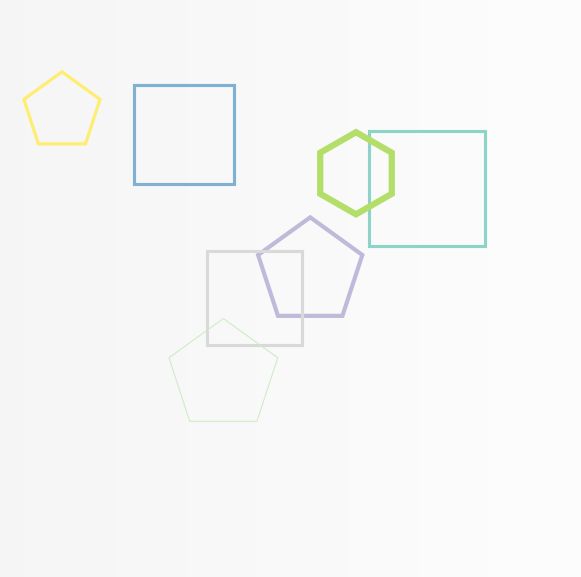[{"shape": "square", "thickness": 1.5, "radius": 0.5, "center": [0.735, 0.673]}, {"shape": "pentagon", "thickness": 2, "radius": 0.47, "center": [0.534, 0.528]}, {"shape": "square", "thickness": 1.5, "radius": 0.43, "center": [0.317, 0.766]}, {"shape": "hexagon", "thickness": 3, "radius": 0.36, "center": [0.612, 0.699]}, {"shape": "square", "thickness": 1.5, "radius": 0.41, "center": [0.438, 0.484]}, {"shape": "pentagon", "thickness": 0.5, "radius": 0.49, "center": [0.384, 0.349]}, {"shape": "pentagon", "thickness": 1.5, "radius": 0.34, "center": [0.107, 0.806]}]